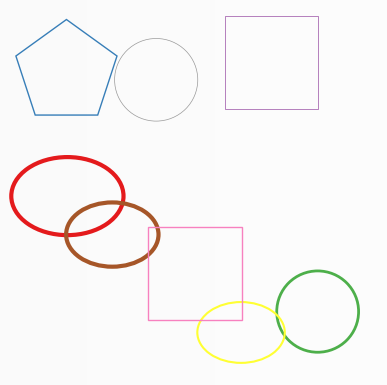[{"shape": "oval", "thickness": 3, "radius": 0.72, "center": [0.174, 0.491]}, {"shape": "pentagon", "thickness": 1, "radius": 0.69, "center": [0.171, 0.812]}, {"shape": "circle", "thickness": 2, "radius": 0.53, "center": [0.82, 0.191]}, {"shape": "square", "thickness": 0.5, "radius": 0.6, "center": [0.7, 0.837]}, {"shape": "oval", "thickness": 1.5, "radius": 0.56, "center": [0.622, 0.136]}, {"shape": "oval", "thickness": 3, "radius": 0.6, "center": [0.29, 0.391]}, {"shape": "square", "thickness": 1, "radius": 0.6, "center": [0.504, 0.289]}, {"shape": "circle", "thickness": 0.5, "radius": 0.54, "center": [0.403, 0.793]}]